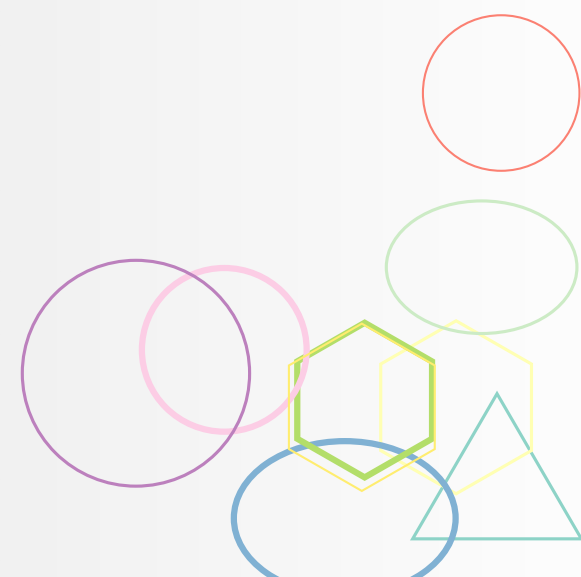[{"shape": "triangle", "thickness": 1.5, "radius": 0.84, "center": [0.855, 0.15]}, {"shape": "hexagon", "thickness": 1.5, "radius": 0.75, "center": [0.785, 0.294]}, {"shape": "circle", "thickness": 1, "radius": 0.67, "center": [0.862, 0.838]}, {"shape": "oval", "thickness": 3, "radius": 0.95, "center": [0.593, 0.102]}, {"shape": "hexagon", "thickness": 3, "radius": 0.67, "center": [0.627, 0.306]}, {"shape": "circle", "thickness": 3, "radius": 0.71, "center": [0.386, 0.393]}, {"shape": "circle", "thickness": 1.5, "radius": 0.98, "center": [0.234, 0.353]}, {"shape": "oval", "thickness": 1.5, "radius": 0.82, "center": [0.829, 0.536]}, {"shape": "hexagon", "thickness": 1, "radius": 0.72, "center": [0.622, 0.294]}]